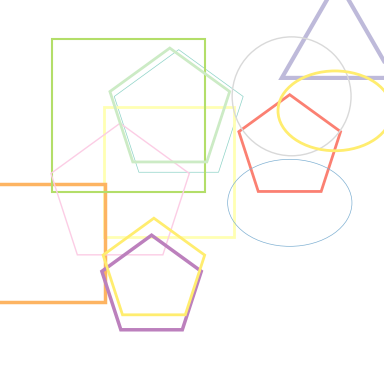[{"shape": "pentagon", "thickness": 0.5, "radius": 0.88, "center": [0.464, 0.695]}, {"shape": "square", "thickness": 2, "radius": 0.85, "center": [0.439, 0.553]}, {"shape": "triangle", "thickness": 3, "radius": 0.84, "center": [0.877, 0.882]}, {"shape": "pentagon", "thickness": 2, "radius": 0.69, "center": [0.752, 0.615]}, {"shape": "oval", "thickness": 0.5, "radius": 0.81, "center": [0.753, 0.473]}, {"shape": "square", "thickness": 2.5, "radius": 0.76, "center": [0.12, 0.368]}, {"shape": "square", "thickness": 1.5, "radius": 0.99, "center": [0.334, 0.7]}, {"shape": "pentagon", "thickness": 1, "radius": 0.94, "center": [0.312, 0.491]}, {"shape": "circle", "thickness": 1, "radius": 0.77, "center": [0.757, 0.75]}, {"shape": "pentagon", "thickness": 2.5, "radius": 0.68, "center": [0.394, 0.253]}, {"shape": "pentagon", "thickness": 2, "radius": 0.82, "center": [0.441, 0.712]}, {"shape": "pentagon", "thickness": 2, "radius": 0.69, "center": [0.4, 0.295]}, {"shape": "oval", "thickness": 2, "radius": 0.74, "center": [0.87, 0.712]}]